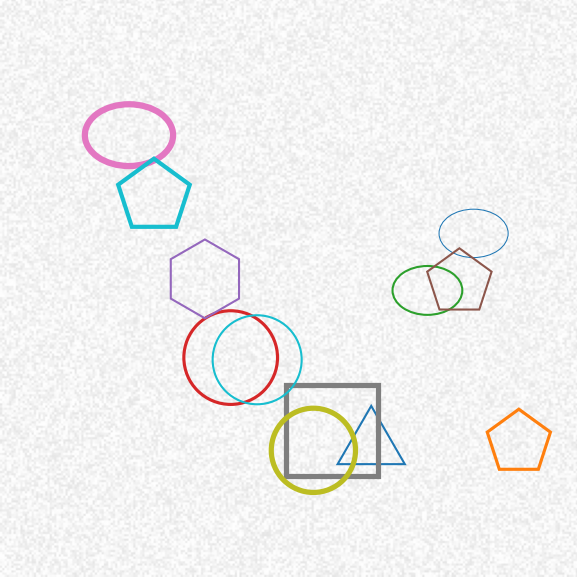[{"shape": "triangle", "thickness": 1, "radius": 0.34, "center": [0.643, 0.229]}, {"shape": "oval", "thickness": 0.5, "radius": 0.3, "center": [0.82, 0.595]}, {"shape": "pentagon", "thickness": 1.5, "radius": 0.29, "center": [0.898, 0.233]}, {"shape": "oval", "thickness": 1, "radius": 0.3, "center": [0.74, 0.496]}, {"shape": "circle", "thickness": 1.5, "radius": 0.41, "center": [0.399, 0.38]}, {"shape": "hexagon", "thickness": 1, "radius": 0.34, "center": [0.355, 0.516]}, {"shape": "pentagon", "thickness": 1, "radius": 0.29, "center": [0.795, 0.511]}, {"shape": "oval", "thickness": 3, "radius": 0.38, "center": [0.223, 0.765]}, {"shape": "square", "thickness": 2.5, "radius": 0.4, "center": [0.575, 0.253]}, {"shape": "circle", "thickness": 2.5, "radius": 0.36, "center": [0.543, 0.219]}, {"shape": "circle", "thickness": 1, "radius": 0.39, "center": [0.445, 0.376]}, {"shape": "pentagon", "thickness": 2, "radius": 0.33, "center": [0.267, 0.659]}]